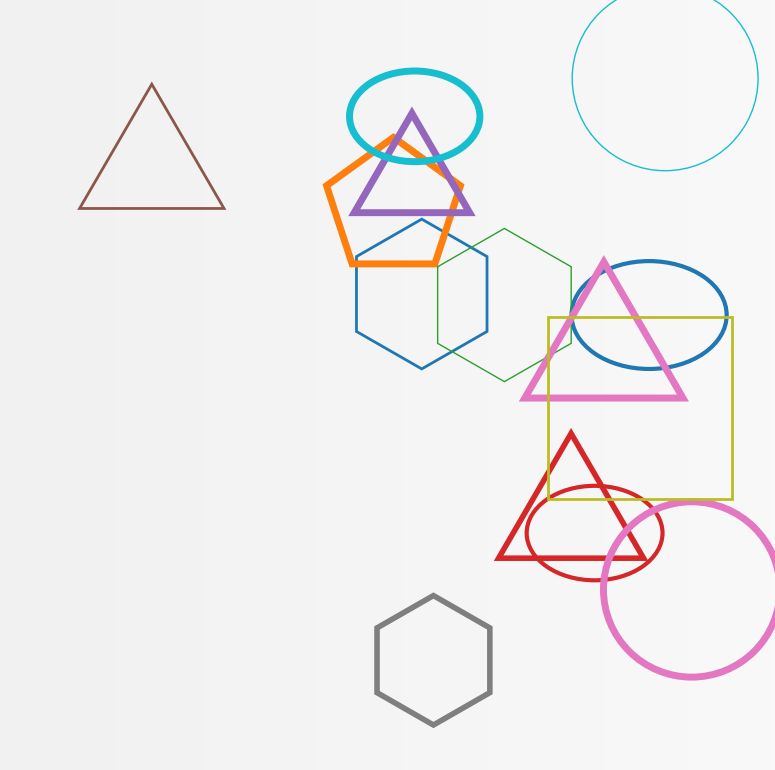[{"shape": "oval", "thickness": 1.5, "radius": 0.5, "center": [0.838, 0.591]}, {"shape": "hexagon", "thickness": 1, "radius": 0.49, "center": [0.544, 0.618]}, {"shape": "pentagon", "thickness": 2.5, "radius": 0.45, "center": [0.508, 0.731]}, {"shape": "hexagon", "thickness": 0.5, "radius": 0.5, "center": [0.651, 0.604]}, {"shape": "oval", "thickness": 1.5, "radius": 0.44, "center": [0.767, 0.308]}, {"shape": "triangle", "thickness": 2, "radius": 0.54, "center": [0.737, 0.329]}, {"shape": "triangle", "thickness": 2.5, "radius": 0.43, "center": [0.532, 0.767]}, {"shape": "triangle", "thickness": 1, "radius": 0.54, "center": [0.196, 0.783]}, {"shape": "circle", "thickness": 2.5, "radius": 0.57, "center": [0.893, 0.234]}, {"shape": "triangle", "thickness": 2.5, "radius": 0.59, "center": [0.779, 0.542]}, {"shape": "hexagon", "thickness": 2, "radius": 0.42, "center": [0.559, 0.142]}, {"shape": "square", "thickness": 1, "radius": 0.59, "center": [0.826, 0.47]}, {"shape": "oval", "thickness": 2.5, "radius": 0.42, "center": [0.535, 0.849]}, {"shape": "circle", "thickness": 0.5, "radius": 0.6, "center": [0.858, 0.898]}]